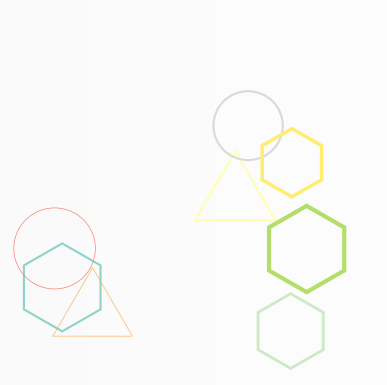[{"shape": "hexagon", "thickness": 1.5, "radius": 0.57, "center": [0.161, 0.254]}, {"shape": "triangle", "thickness": 1.5, "radius": 0.6, "center": [0.607, 0.488]}, {"shape": "circle", "thickness": 0.5, "radius": 0.53, "center": [0.141, 0.355]}, {"shape": "triangle", "thickness": 0.5, "radius": 0.59, "center": [0.239, 0.186]}, {"shape": "hexagon", "thickness": 3, "radius": 0.56, "center": [0.791, 0.353]}, {"shape": "circle", "thickness": 1.5, "radius": 0.45, "center": [0.64, 0.674]}, {"shape": "hexagon", "thickness": 2, "radius": 0.49, "center": [0.75, 0.14]}, {"shape": "hexagon", "thickness": 2.5, "radius": 0.44, "center": [0.753, 0.577]}]